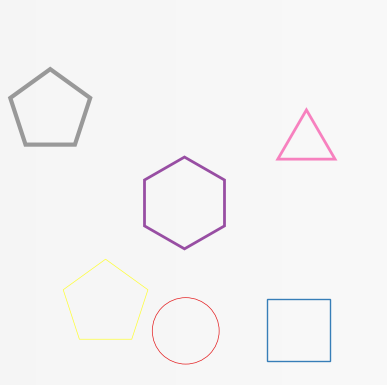[{"shape": "circle", "thickness": 0.5, "radius": 0.43, "center": [0.479, 0.141]}, {"shape": "square", "thickness": 1, "radius": 0.41, "center": [0.769, 0.143]}, {"shape": "hexagon", "thickness": 2, "radius": 0.6, "center": [0.476, 0.473]}, {"shape": "pentagon", "thickness": 0.5, "radius": 0.57, "center": [0.272, 0.212]}, {"shape": "triangle", "thickness": 2, "radius": 0.43, "center": [0.791, 0.629]}, {"shape": "pentagon", "thickness": 3, "radius": 0.54, "center": [0.13, 0.712]}]